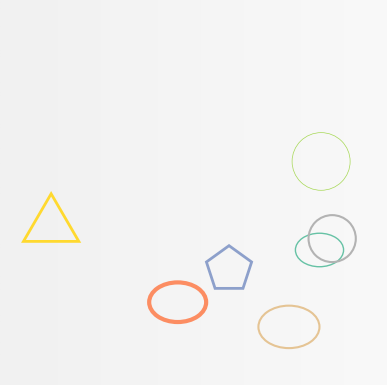[{"shape": "oval", "thickness": 1, "radius": 0.31, "center": [0.824, 0.351]}, {"shape": "oval", "thickness": 3, "radius": 0.37, "center": [0.459, 0.215]}, {"shape": "pentagon", "thickness": 2, "radius": 0.31, "center": [0.591, 0.301]}, {"shape": "circle", "thickness": 0.5, "radius": 0.37, "center": [0.829, 0.581]}, {"shape": "triangle", "thickness": 2, "radius": 0.41, "center": [0.132, 0.414]}, {"shape": "oval", "thickness": 1.5, "radius": 0.39, "center": [0.746, 0.151]}, {"shape": "circle", "thickness": 1.5, "radius": 0.3, "center": [0.857, 0.38]}]